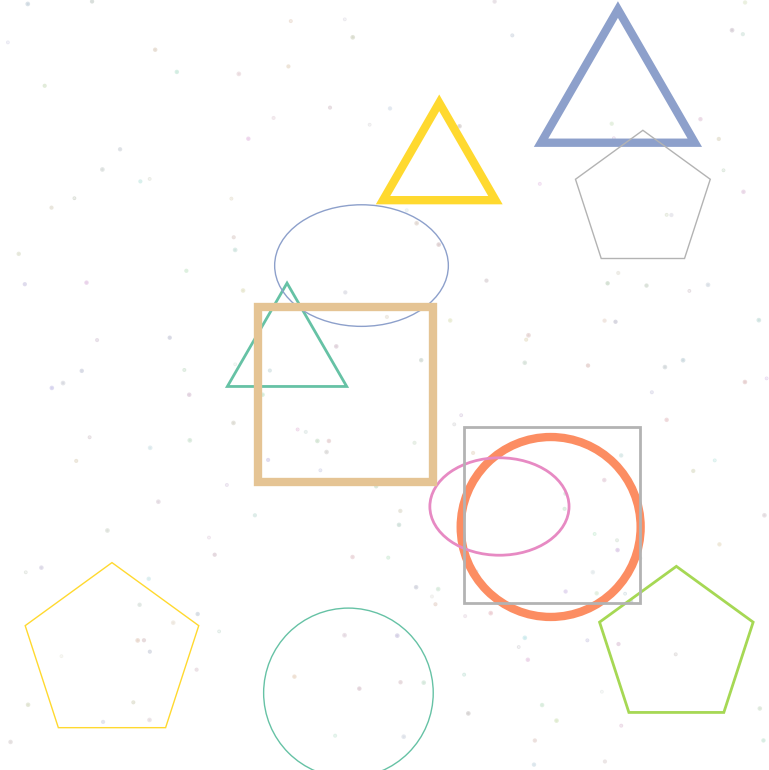[{"shape": "triangle", "thickness": 1, "radius": 0.45, "center": [0.373, 0.543]}, {"shape": "circle", "thickness": 0.5, "radius": 0.55, "center": [0.453, 0.1]}, {"shape": "circle", "thickness": 3, "radius": 0.58, "center": [0.715, 0.316]}, {"shape": "triangle", "thickness": 3, "radius": 0.58, "center": [0.802, 0.872]}, {"shape": "oval", "thickness": 0.5, "radius": 0.56, "center": [0.469, 0.655]}, {"shape": "oval", "thickness": 1, "radius": 0.45, "center": [0.649, 0.342]}, {"shape": "pentagon", "thickness": 1, "radius": 0.52, "center": [0.878, 0.16]}, {"shape": "pentagon", "thickness": 0.5, "radius": 0.59, "center": [0.145, 0.151]}, {"shape": "triangle", "thickness": 3, "radius": 0.42, "center": [0.57, 0.782]}, {"shape": "square", "thickness": 3, "radius": 0.57, "center": [0.449, 0.487]}, {"shape": "pentagon", "thickness": 0.5, "radius": 0.46, "center": [0.835, 0.739]}, {"shape": "square", "thickness": 1, "radius": 0.57, "center": [0.717, 0.331]}]